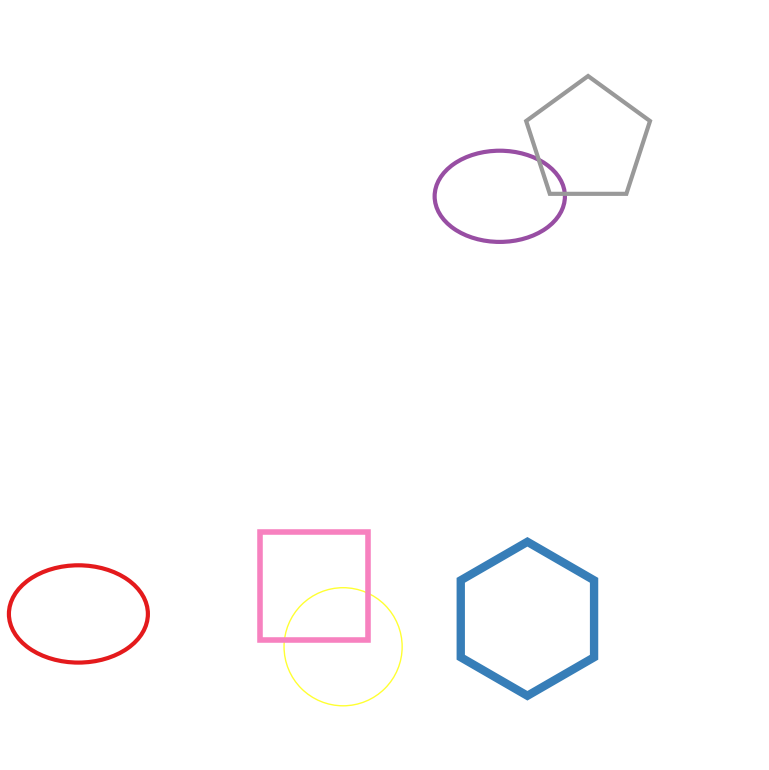[{"shape": "oval", "thickness": 1.5, "radius": 0.45, "center": [0.102, 0.203]}, {"shape": "hexagon", "thickness": 3, "radius": 0.5, "center": [0.685, 0.196]}, {"shape": "oval", "thickness": 1.5, "radius": 0.42, "center": [0.649, 0.745]}, {"shape": "circle", "thickness": 0.5, "radius": 0.38, "center": [0.446, 0.16]}, {"shape": "square", "thickness": 2, "radius": 0.35, "center": [0.408, 0.239]}, {"shape": "pentagon", "thickness": 1.5, "radius": 0.42, "center": [0.764, 0.817]}]